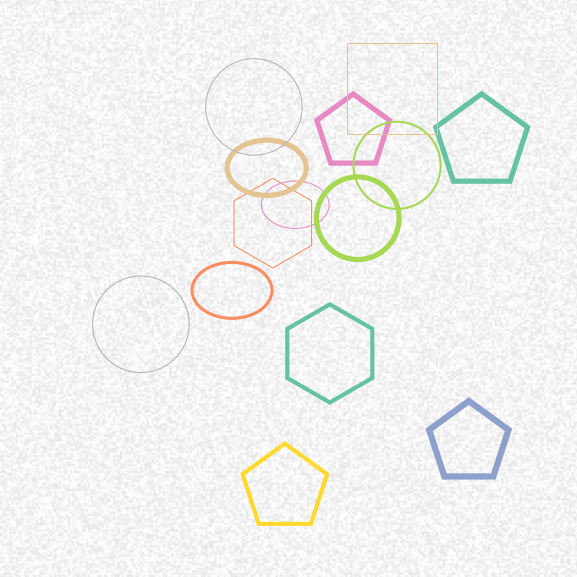[{"shape": "hexagon", "thickness": 2, "radius": 0.42, "center": [0.571, 0.387]}, {"shape": "pentagon", "thickness": 2.5, "radius": 0.42, "center": [0.834, 0.753]}, {"shape": "oval", "thickness": 1.5, "radius": 0.35, "center": [0.402, 0.496]}, {"shape": "hexagon", "thickness": 0.5, "radius": 0.39, "center": [0.472, 0.613]}, {"shape": "pentagon", "thickness": 3, "radius": 0.36, "center": [0.812, 0.233]}, {"shape": "pentagon", "thickness": 2.5, "radius": 0.33, "center": [0.612, 0.77]}, {"shape": "oval", "thickness": 0.5, "radius": 0.29, "center": [0.511, 0.645]}, {"shape": "circle", "thickness": 2.5, "radius": 0.36, "center": [0.619, 0.621]}, {"shape": "circle", "thickness": 1, "radius": 0.38, "center": [0.688, 0.713]}, {"shape": "pentagon", "thickness": 2, "radius": 0.38, "center": [0.493, 0.154]}, {"shape": "square", "thickness": 0.5, "radius": 0.39, "center": [0.679, 0.846]}, {"shape": "oval", "thickness": 2.5, "radius": 0.34, "center": [0.462, 0.709]}, {"shape": "circle", "thickness": 0.5, "radius": 0.42, "center": [0.244, 0.438]}, {"shape": "circle", "thickness": 0.5, "radius": 0.42, "center": [0.44, 0.814]}]